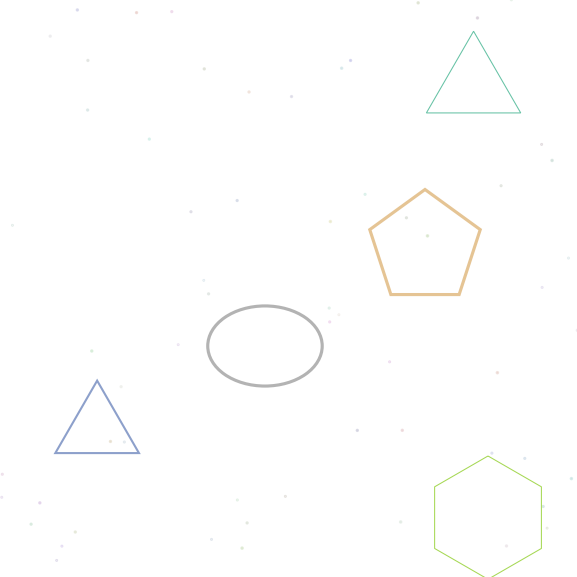[{"shape": "triangle", "thickness": 0.5, "radius": 0.47, "center": [0.82, 0.851]}, {"shape": "triangle", "thickness": 1, "radius": 0.42, "center": [0.168, 0.256]}, {"shape": "hexagon", "thickness": 0.5, "radius": 0.53, "center": [0.845, 0.103]}, {"shape": "pentagon", "thickness": 1.5, "radius": 0.5, "center": [0.736, 0.57]}, {"shape": "oval", "thickness": 1.5, "radius": 0.5, "center": [0.459, 0.4]}]